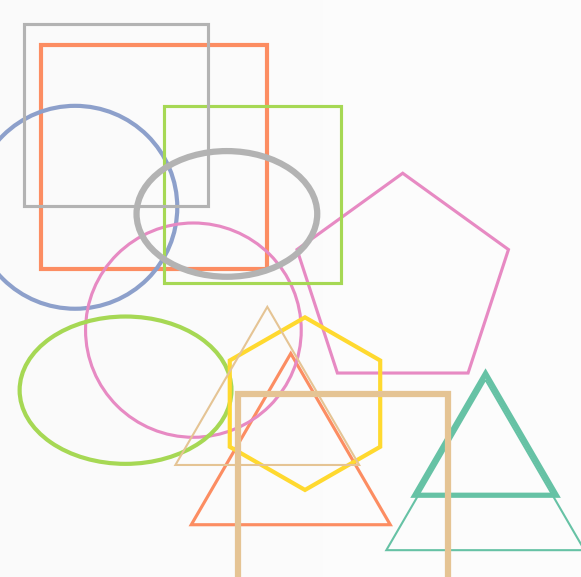[{"shape": "triangle", "thickness": 1, "radius": 0.98, "center": [0.835, 0.145]}, {"shape": "triangle", "thickness": 2.5, "radius": 0.7, "center": [0.835, 0.212]}, {"shape": "triangle", "thickness": 1.5, "radius": 0.99, "center": [0.5, 0.189]}, {"shape": "square", "thickness": 2, "radius": 0.97, "center": [0.265, 0.727]}, {"shape": "circle", "thickness": 2, "radius": 0.88, "center": [0.129, 0.64]}, {"shape": "pentagon", "thickness": 1.5, "radius": 0.96, "center": [0.693, 0.508]}, {"shape": "circle", "thickness": 1.5, "radius": 0.93, "center": [0.333, 0.427]}, {"shape": "square", "thickness": 1.5, "radius": 0.76, "center": [0.434, 0.662]}, {"shape": "oval", "thickness": 2, "radius": 0.91, "center": [0.216, 0.323]}, {"shape": "hexagon", "thickness": 2, "radius": 0.75, "center": [0.525, 0.3]}, {"shape": "triangle", "thickness": 1, "radius": 0.91, "center": [0.46, 0.285]}, {"shape": "square", "thickness": 3, "radius": 0.9, "center": [0.59, 0.137]}, {"shape": "oval", "thickness": 3, "radius": 0.78, "center": [0.39, 0.629]}, {"shape": "square", "thickness": 1.5, "radius": 0.79, "center": [0.199, 0.8]}]